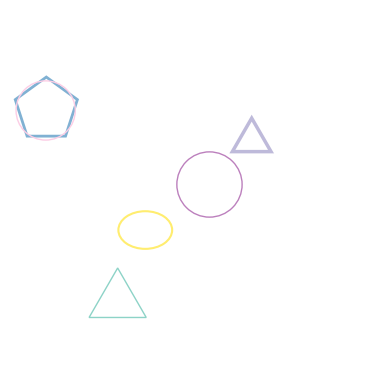[{"shape": "triangle", "thickness": 1, "radius": 0.43, "center": [0.306, 0.218]}, {"shape": "triangle", "thickness": 2.5, "radius": 0.29, "center": [0.654, 0.635]}, {"shape": "pentagon", "thickness": 2, "radius": 0.42, "center": [0.12, 0.715]}, {"shape": "circle", "thickness": 1, "radius": 0.38, "center": [0.119, 0.713]}, {"shape": "circle", "thickness": 1, "radius": 0.42, "center": [0.544, 0.521]}, {"shape": "oval", "thickness": 1.5, "radius": 0.35, "center": [0.377, 0.402]}]